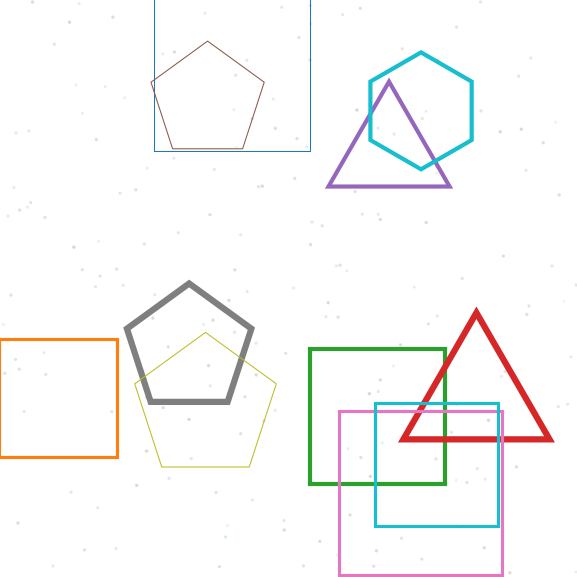[{"shape": "square", "thickness": 0.5, "radius": 0.68, "center": [0.402, 0.874]}, {"shape": "square", "thickness": 1.5, "radius": 0.51, "center": [0.101, 0.31]}, {"shape": "square", "thickness": 2, "radius": 0.58, "center": [0.654, 0.278]}, {"shape": "triangle", "thickness": 3, "radius": 0.73, "center": [0.825, 0.311]}, {"shape": "triangle", "thickness": 2, "radius": 0.61, "center": [0.674, 0.737]}, {"shape": "pentagon", "thickness": 0.5, "radius": 0.52, "center": [0.359, 0.825]}, {"shape": "square", "thickness": 1.5, "radius": 0.71, "center": [0.728, 0.145]}, {"shape": "pentagon", "thickness": 3, "radius": 0.57, "center": [0.328, 0.395]}, {"shape": "pentagon", "thickness": 0.5, "radius": 0.64, "center": [0.356, 0.295]}, {"shape": "square", "thickness": 1.5, "radius": 0.53, "center": [0.756, 0.195]}, {"shape": "hexagon", "thickness": 2, "radius": 0.51, "center": [0.729, 0.807]}]